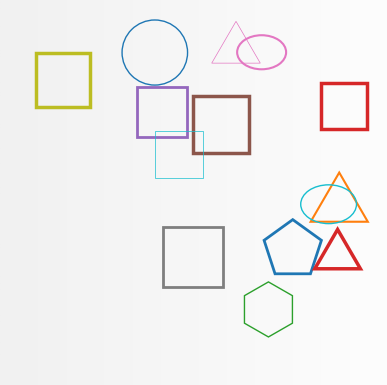[{"shape": "circle", "thickness": 1, "radius": 0.42, "center": [0.4, 0.864]}, {"shape": "pentagon", "thickness": 2, "radius": 0.39, "center": [0.755, 0.352]}, {"shape": "triangle", "thickness": 1.5, "radius": 0.43, "center": [0.875, 0.467]}, {"shape": "hexagon", "thickness": 1, "radius": 0.36, "center": [0.693, 0.196]}, {"shape": "square", "thickness": 2.5, "radius": 0.3, "center": [0.888, 0.725]}, {"shape": "triangle", "thickness": 2.5, "radius": 0.34, "center": [0.871, 0.336]}, {"shape": "square", "thickness": 2, "radius": 0.33, "center": [0.418, 0.709]}, {"shape": "square", "thickness": 2.5, "radius": 0.37, "center": [0.571, 0.676]}, {"shape": "triangle", "thickness": 0.5, "radius": 0.36, "center": [0.609, 0.872]}, {"shape": "oval", "thickness": 1.5, "radius": 0.32, "center": [0.675, 0.864]}, {"shape": "square", "thickness": 2, "radius": 0.39, "center": [0.498, 0.333]}, {"shape": "square", "thickness": 2.5, "radius": 0.35, "center": [0.162, 0.793]}, {"shape": "square", "thickness": 0.5, "radius": 0.31, "center": [0.462, 0.598]}, {"shape": "oval", "thickness": 1, "radius": 0.36, "center": [0.848, 0.47]}]